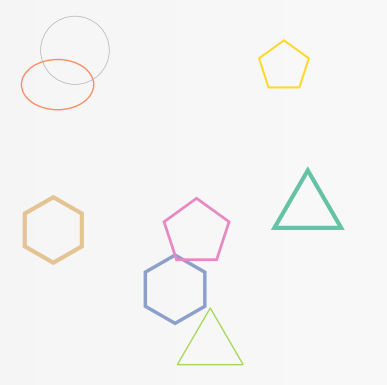[{"shape": "triangle", "thickness": 3, "radius": 0.5, "center": [0.794, 0.458]}, {"shape": "oval", "thickness": 1, "radius": 0.47, "center": [0.149, 0.78]}, {"shape": "hexagon", "thickness": 2.5, "radius": 0.44, "center": [0.452, 0.249]}, {"shape": "pentagon", "thickness": 2, "radius": 0.44, "center": [0.507, 0.397]}, {"shape": "triangle", "thickness": 1, "radius": 0.49, "center": [0.543, 0.102]}, {"shape": "pentagon", "thickness": 1.5, "radius": 0.34, "center": [0.733, 0.828]}, {"shape": "hexagon", "thickness": 3, "radius": 0.43, "center": [0.138, 0.403]}, {"shape": "circle", "thickness": 0.5, "radius": 0.44, "center": [0.194, 0.869]}]